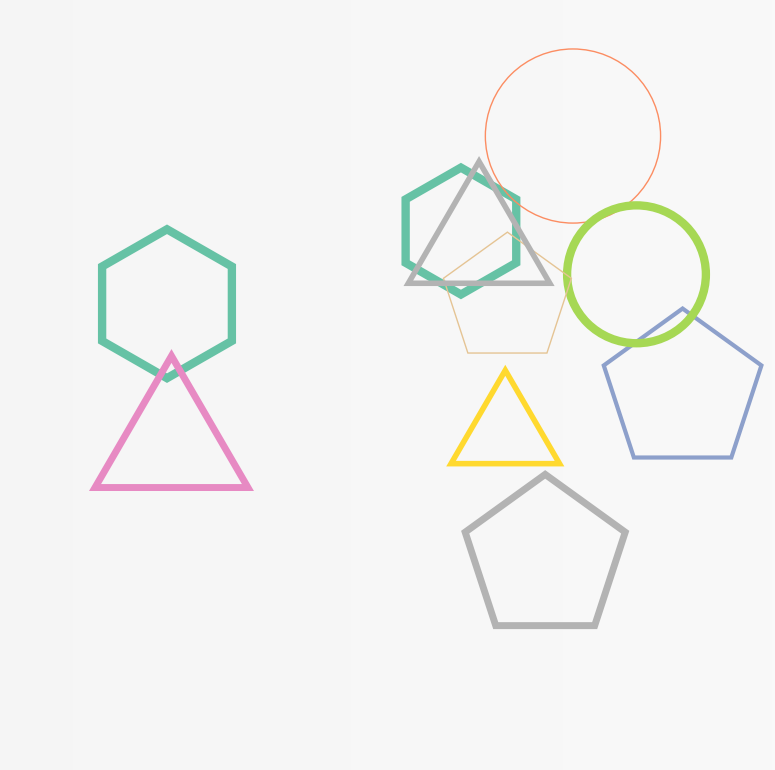[{"shape": "hexagon", "thickness": 3, "radius": 0.41, "center": [0.595, 0.7]}, {"shape": "hexagon", "thickness": 3, "radius": 0.48, "center": [0.215, 0.606]}, {"shape": "circle", "thickness": 0.5, "radius": 0.57, "center": [0.739, 0.823]}, {"shape": "pentagon", "thickness": 1.5, "radius": 0.53, "center": [0.881, 0.492]}, {"shape": "triangle", "thickness": 2.5, "radius": 0.57, "center": [0.221, 0.424]}, {"shape": "circle", "thickness": 3, "radius": 0.45, "center": [0.821, 0.644]}, {"shape": "triangle", "thickness": 2, "radius": 0.4, "center": [0.652, 0.438]}, {"shape": "pentagon", "thickness": 0.5, "radius": 0.43, "center": [0.655, 0.612]}, {"shape": "pentagon", "thickness": 2.5, "radius": 0.54, "center": [0.703, 0.275]}, {"shape": "triangle", "thickness": 2, "radius": 0.53, "center": [0.618, 0.685]}]